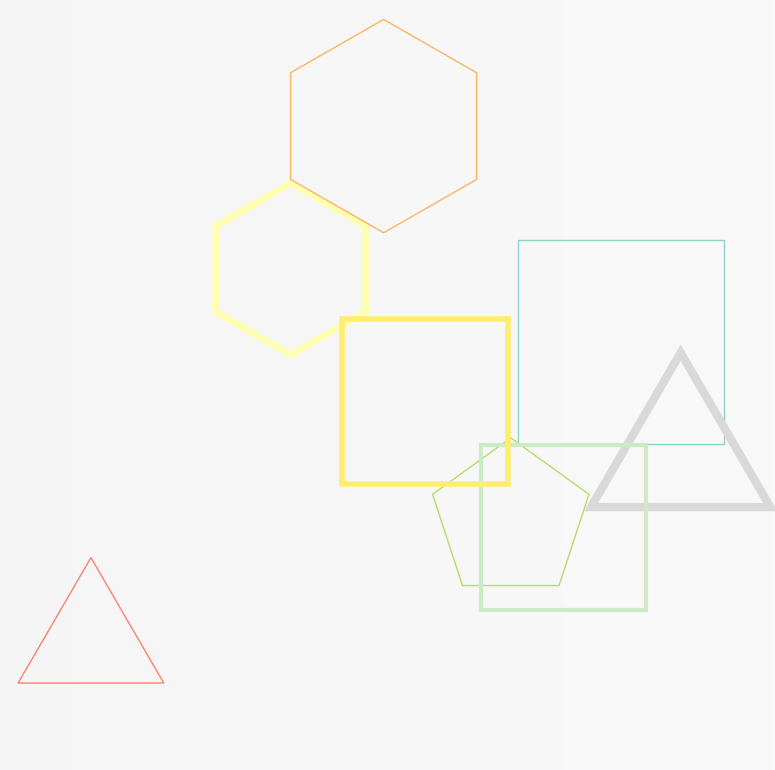[{"shape": "square", "thickness": 0.5, "radius": 0.66, "center": [0.801, 0.555]}, {"shape": "hexagon", "thickness": 2.5, "radius": 0.56, "center": [0.375, 0.651]}, {"shape": "triangle", "thickness": 0.5, "radius": 0.54, "center": [0.117, 0.167]}, {"shape": "hexagon", "thickness": 0.5, "radius": 0.69, "center": [0.495, 0.836]}, {"shape": "pentagon", "thickness": 0.5, "radius": 0.53, "center": [0.659, 0.325]}, {"shape": "triangle", "thickness": 3, "radius": 0.67, "center": [0.878, 0.408]}, {"shape": "square", "thickness": 1.5, "radius": 0.53, "center": [0.727, 0.315]}, {"shape": "square", "thickness": 2, "radius": 0.53, "center": [0.548, 0.479]}]